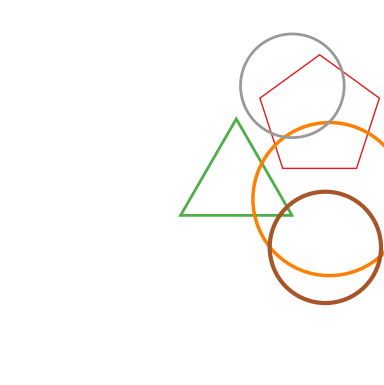[{"shape": "pentagon", "thickness": 1, "radius": 0.82, "center": [0.83, 0.695]}, {"shape": "triangle", "thickness": 2, "radius": 0.84, "center": [0.614, 0.524]}, {"shape": "circle", "thickness": 2.5, "radius": 0.99, "center": [0.856, 0.483]}, {"shape": "circle", "thickness": 3, "radius": 0.72, "center": [0.845, 0.357]}, {"shape": "circle", "thickness": 2, "radius": 0.67, "center": [0.759, 0.777]}]